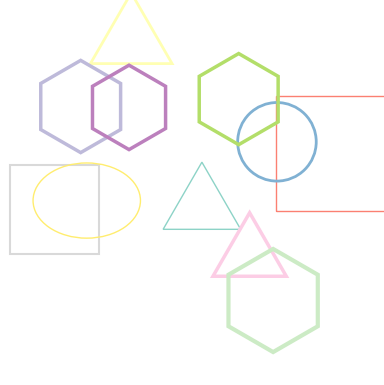[{"shape": "triangle", "thickness": 1, "radius": 0.58, "center": [0.524, 0.463]}, {"shape": "triangle", "thickness": 2, "radius": 0.61, "center": [0.341, 0.896]}, {"shape": "hexagon", "thickness": 2.5, "radius": 0.6, "center": [0.21, 0.723]}, {"shape": "square", "thickness": 1, "radius": 0.75, "center": [0.867, 0.601]}, {"shape": "circle", "thickness": 2, "radius": 0.51, "center": [0.719, 0.632]}, {"shape": "hexagon", "thickness": 2.5, "radius": 0.59, "center": [0.62, 0.743]}, {"shape": "triangle", "thickness": 2.5, "radius": 0.55, "center": [0.648, 0.337]}, {"shape": "square", "thickness": 1.5, "radius": 0.57, "center": [0.142, 0.456]}, {"shape": "hexagon", "thickness": 2.5, "radius": 0.55, "center": [0.335, 0.721]}, {"shape": "hexagon", "thickness": 3, "radius": 0.67, "center": [0.709, 0.219]}, {"shape": "oval", "thickness": 1, "radius": 0.7, "center": [0.225, 0.479]}]